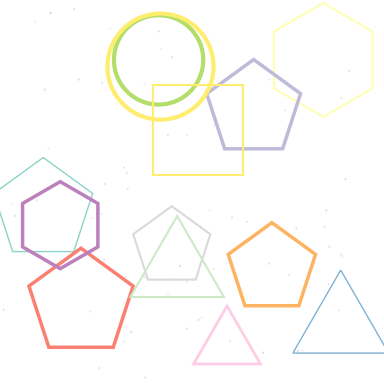[{"shape": "pentagon", "thickness": 1, "radius": 0.68, "center": [0.112, 0.456]}, {"shape": "hexagon", "thickness": 1.5, "radius": 0.74, "center": [0.84, 0.844]}, {"shape": "pentagon", "thickness": 2.5, "radius": 0.64, "center": [0.659, 0.717]}, {"shape": "pentagon", "thickness": 2.5, "radius": 0.71, "center": [0.21, 0.213]}, {"shape": "triangle", "thickness": 1, "radius": 0.72, "center": [0.885, 0.155]}, {"shape": "pentagon", "thickness": 2.5, "radius": 0.6, "center": [0.706, 0.302]}, {"shape": "circle", "thickness": 3, "radius": 0.58, "center": [0.412, 0.844]}, {"shape": "triangle", "thickness": 2, "radius": 0.5, "center": [0.59, 0.105]}, {"shape": "pentagon", "thickness": 1.5, "radius": 0.53, "center": [0.446, 0.359]}, {"shape": "hexagon", "thickness": 2.5, "radius": 0.56, "center": [0.156, 0.415]}, {"shape": "triangle", "thickness": 1.5, "radius": 0.7, "center": [0.46, 0.299]}, {"shape": "square", "thickness": 1.5, "radius": 0.59, "center": [0.513, 0.662]}, {"shape": "circle", "thickness": 3, "radius": 0.69, "center": [0.417, 0.827]}]